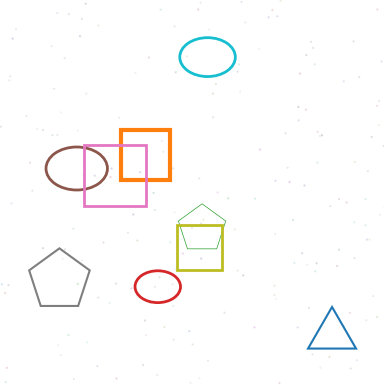[{"shape": "triangle", "thickness": 1.5, "radius": 0.36, "center": [0.862, 0.131]}, {"shape": "square", "thickness": 3, "radius": 0.32, "center": [0.378, 0.598]}, {"shape": "pentagon", "thickness": 0.5, "radius": 0.32, "center": [0.525, 0.406]}, {"shape": "oval", "thickness": 2, "radius": 0.3, "center": [0.41, 0.255]}, {"shape": "oval", "thickness": 2, "radius": 0.4, "center": [0.199, 0.562]}, {"shape": "square", "thickness": 2, "radius": 0.4, "center": [0.299, 0.544]}, {"shape": "pentagon", "thickness": 1.5, "radius": 0.41, "center": [0.154, 0.272]}, {"shape": "square", "thickness": 2, "radius": 0.29, "center": [0.517, 0.357]}, {"shape": "oval", "thickness": 2, "radius": 0.36, "center": [0.539, 0.852]}]